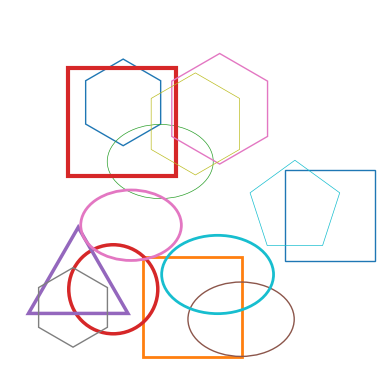[{"shape": "square", "thickness": 1, "radius": 0.59, "center": [0.857, 0.44]}, {"shape": "hexagon", "thickness": 1, "radius": 0.56, "center": [0.32, 0.734]}, {"shape": "square", "thickness": 2, "radius": 0.65, "center": [0.5, 0.203]}, {"shape": "oval", "thickness": 0.5, "radius": 0.69, "center": [0.416, 0.58]}, {"shape": "circle", "thickness": 2.5, "radius": 0.58, "center": [0.294, 0.249]}, {"shape": "square", "thickness": 3, "radius": 0.7, "center": [0.316, 0.682]}, {"shape": "triangle", "thickness": 2.5, "radius": 0.75, "center": [0.203, 0.26]}, {"shape": "oval", "thickness": 1, "radius": 0.69, "center": [0.626, 0.171]}, {"shape": "oval", "thickness": 2, "radius": 0.65, "center": [0.34, 0.415]}, {"shape": "hexagon", "thickness": 1, "radius": 0.72, "center": [0.571, 0.717]}, {"shape": "hexagon", "thickness": 1, "radius": 0.52, "center": [0.19, 0.201]}, {"shape": "hexagon", "thickness": 0.5, "radius": 0.66, "center": [0.507, 0.678]}, {"shape": "pentagon", "thickness": 0.5, "radius": 0.61, "center": [0.766, 0.461]}, {"shape": "oval", "thickness": 2, "radius": 0.73, "center": [0.565, 0.287]}]